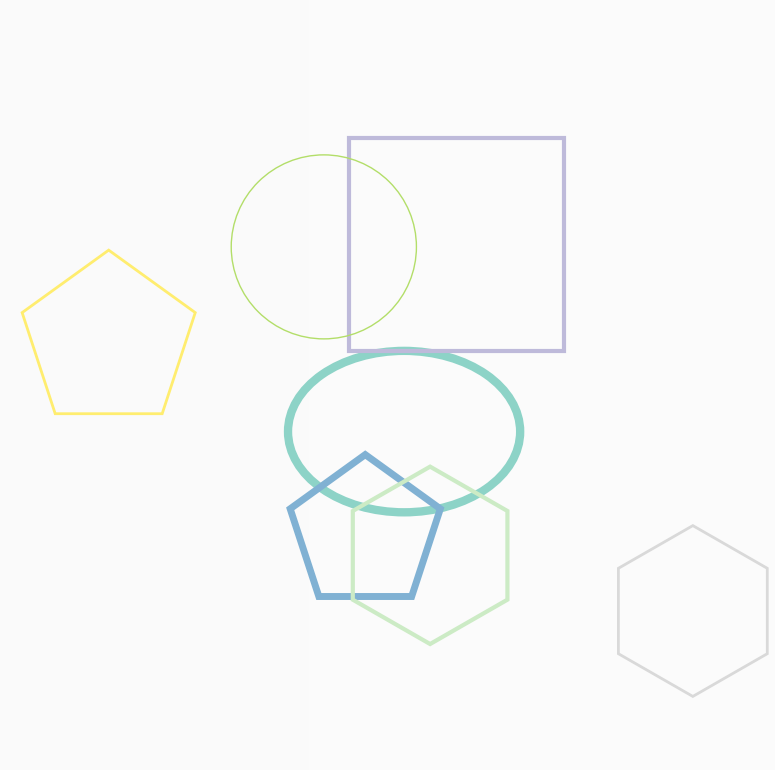[{"shape": "oval", "thickness": 3, "radius": 0.75, "center": [0.521, 0.439]}, {"shape": "square", "thickness": 1.5, "radius": 0.69, "center": [0.589, 0.683]}, {"shape": "pentagon", "thickness": 2.5, "radius": 0.51, "center": [0.471, 0.308]}, {"shape": "circle", "thickness": 0.5, "radius": 0.6, "center": [0.418, 0.679]}, {"shape": "hexagon", "thickness": 1, "radius": 0.55, "center": [0.894, 0.206]}, {"shape": "hexagon", "thickness": 1.5, "radius": 0.58, "center": [0.555, 0.279]}, {"shape": "pentagon", "thickness": 1, "radius": 0.59, "center": [0.14, 0.558]}]